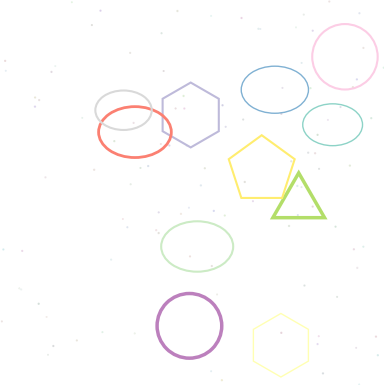[{"shape": "oval", "thickness": 1, "radius": 0.39, "center": [0.864, 0.676]}, {"shape": "hexagon", "thickness": 1, "radius": 0.41, "center": [0.73, 0.103]}, {"shape": "hexagon", "thickness": 1.5, "radius": 0.42, "center": [0.495, 0.701]}, {"shape": "oval", "thickness": 2, "radius": 0.47, "center": [0.351, 0.657]}, {"shape": "oval", "thickness": 1, "radius": 0.44, "center": [0.714, 0.767]}, {"shape": "triangle", "thickness": 2.5, "radius": 0.39, "center": [0.776, 0.473]}, {"shape": "circle", "thickness": 1.5, "radius": 0.42, "center": [0.896, 0.853]}, {"shape": "oval", "thickness": 1.5, "radius": 0.37, "center": [0.321, 0.714]}, {"shape": "circle", "thickness": 2.5, "radius": 0.42, "center": [0.492, 0.154]}, {"shape": "oval", "thickness": 1.5, "radius": 0.47, "center": [0.512, 0.36]}, {"shape": "pentagon", "thickness": 1.5, "radius": 0.45, "center": [0.68, 0.559]}]